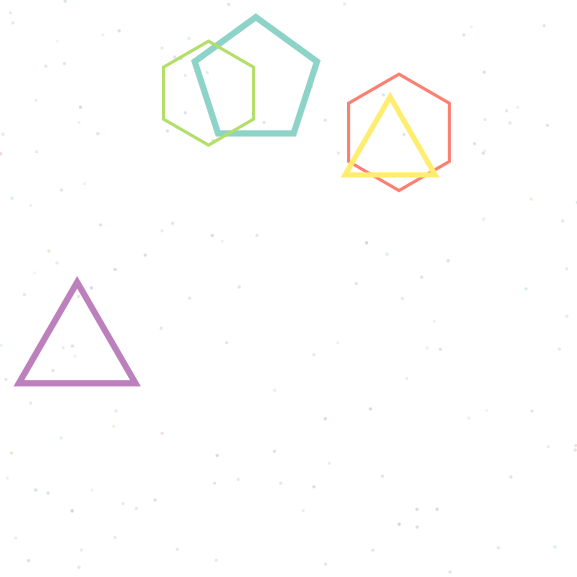[{"shape": "pentagon", "thickness": 3, "radius": 0.56, "center": [0.443, 0.858]}, {"shape": "hexagon", "thickness": 1.5, "radius": 0.5, "center": [0.691, 0.77]}, {"shape": "hexagon", "thickness": 1.5, "radius": 0.45, "center": [0.361, 0.838]}, {"shape": "triangle", "thickness": 3, "radius": 0.58, "center": [0.134, 0.394]}, {"shape": "triangle", "thickness": 2.5, "radius": 0.45, "center": [0.676, 0.741]}]